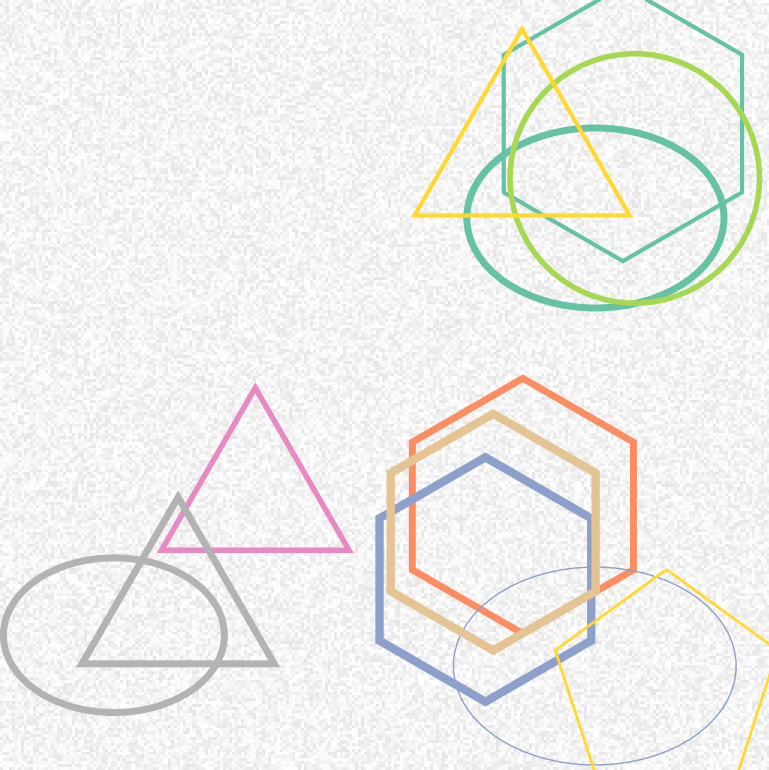[{"shape": "hexagon", "thickness": 1.5, "radius": 0.89, "center": [0.809, 0.84]}, {"shape": "oval", "thickness": 2.5, "radius": 0.83, "center": [0.773, 0.717]}, {"shape": "hexagon", "thickness": 2.5, "radius": 0.83, "center": [0.679, 0.343]}, {"shape": "oval", "thickness": 0.5, "radius": 0.92, "center": [0.772, 0.135]}, {"shape": "hexagon", "thickness": 3, "radius": 0.79, "center": [0.63, 0.247]}, {"shape": "triangle", "thickness": 2, "radius": 0.7, "center": [0.332, 0.356]}, {"shape": "circle", "thickness": 2, "radius": 0.81, "center": [0.824, 0.768]}, {"shape": "triangle", "thickness": 1.5, "radius": 0.81, "center": [0.678, 0.801]}, {"shape": "pentagon", "thickness": 1, "radius": 0.76, "center": [0.865, 0.108]}, {"shape": "hexagon", "thickness": 3, "radius": 0.77, "center": [0.64, 0.309]}, {"shape": "oval", "thickness": 2.5, "radius": 0.72, "center": [0.148, 0.175]}, {"shape": "triangle", "thickness": 2.5, "radius": 0.72, "center": [0.231, 0.21]}]